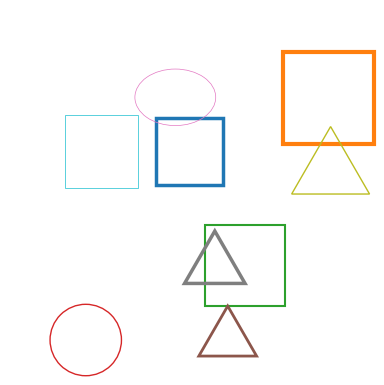[{"shape": "square", "thickness": 2.5, "radius": 0.44, "center": [0.493, 0.607]}, {"shape": "square", "thickness": 3, "radius": 0.59, "center": [0.854, 0.746]}, {"shape": "square", "thickness": 1.5, "radius": 0.52, "center": [0.636, 0.31]}, {"shape": "circle", "thickness": 1, "radius": 0.46, "center": [0.223, 0.117]}, {"shape": "triangle", "thickness": 2, "radius": 0.43, "center": [0.591, 0.118]}, {"shape": "oval", "thickness": 0.5, "radius": 0.52, "center": [0.455, 0.747]}, {"shape": "triangle", "thickness": 2.5, "radius": 0.45, "center": [0.558, 0.309]}, {"shape": "triangle", "thickness": 1, "radius": 0.58, "center": [0.859, 0.554]}, {"shape": "square", "thickness": 0.5, "radius": 0.47, "center": [0.263, 0.606]}]